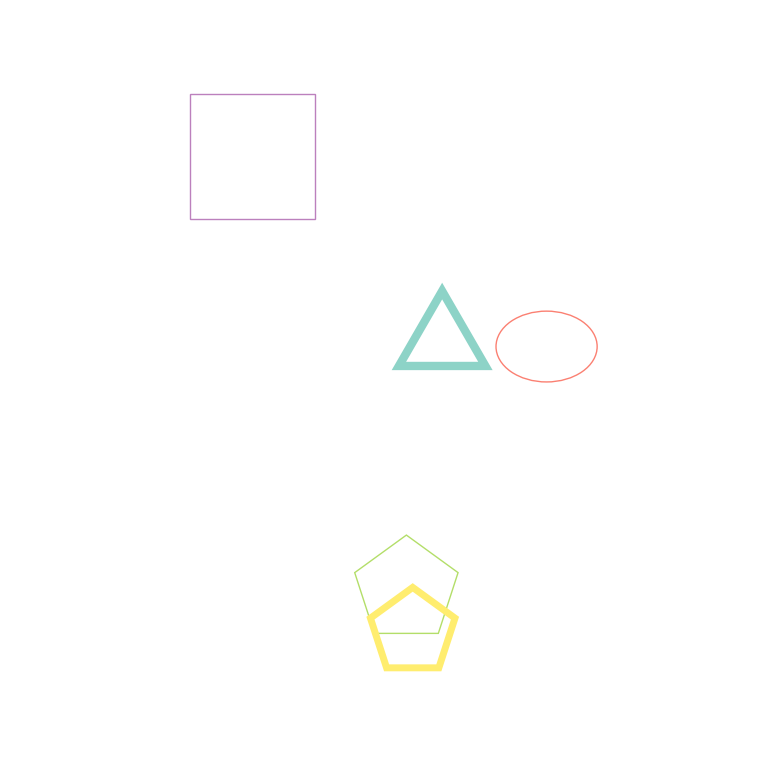[{"shape": "triangle", "thickness": 3, "radius": 0.32, "center": [0.574, 0.557]}, {"shape": "oval", "thickness": 0.5, "radius": 0.33, "center": [0.71, 0.55]}, {"shape": "pentagon", "thickness": 0.5, "radius": 0.35, "center": [0.528, 0.235]}, {"shape": "square", "thickness": 0.5, "radius": 0.4, "center": [0.328, 0.797]}, {"shape": "pentagon", "thickness": 2.5, "radius": 0.29, "center": [0.536, 0.179]}]